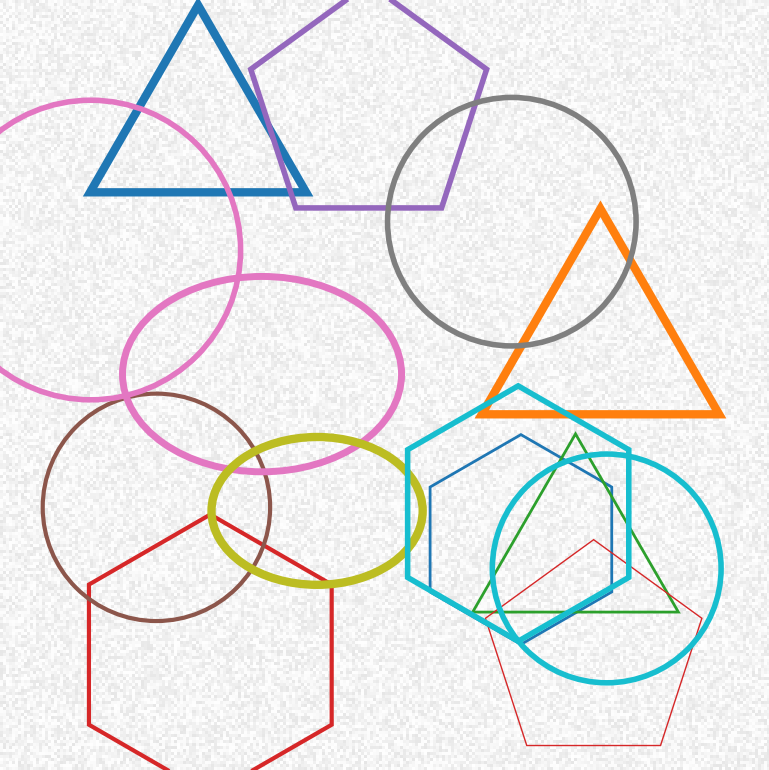[{"shape": "hexagon", "thickness": 1, "radius": 0.68, "center": [0.677, 0.299]}, {"shape": "triangle", "thickness": 3, "radius": 0.81, "center": [0.257, 0.831]}, {"shape": "triangle", "thickness": 3, "radius": 0.89, "center": [0.78, 0.551]}, {"shape": "triangle", "thickness": 1, "radius": 0.77, "center": [0.747, 0.282]}, {"shape": "pentagon", "thickness": 0.5, "radius": 0.74, "center": [0.771, 0.151]}, {"shape": "hexagon", "thickness": 1.5, "radius": 0.91, "center": [0.273, 0.15]}, {"shape": "pentagon", "thickness": 2, "radius": 0.81, "center": [0.479, 0.86]}, {"shape": "circle", "thickness": 1.5, "radius": 0.74, "center": [0.203, 0.341]}, {"shape": "oval", "thickness": 2.5, "radius": 0.91, "center": [0.34, 0.514]}, {"shape": "circle", "thickness": 2, "radius": 0.97, "center": [0.118, 0.675]}, {"shape": "circle", "thickness": 2, "radius": 0.81, "center": [0.665, 0.712]}, {"shape": "oval", "thickness": 3, "radius": 0.69, "center": [0.412, 0.336]}, {"shape": "hexagon", "thickness": 2, "radius": 0.83, "center": [0.673, 0.333]}, {"shape": "circle", "thickness": 2, "radius": 0.74, "center": [0.788, 0.262]}]